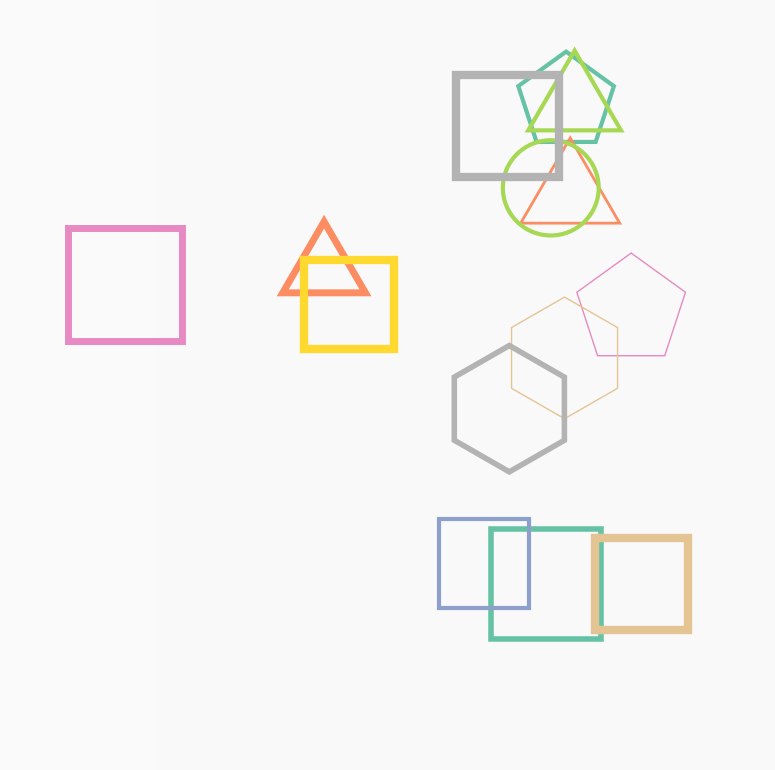[{"shape": "pentagon", "thickness": 1.5, "radius": 0.32, "center": [0.73, 0.868]}, {"shape": "square", "thickness": 2, "radius": 0.36, "center": [0.704, 0.242]}, {"shape": "triangle", "thickness": 2.5, "radius": 0.31, "center": [0.418, 0.651]}, {"shape": "triangle", "thickness": 1, "radius": 0.37, "center": [0.736, 0.747]}, {"shape": "square", "thickness": 1.5, "radius": 0.29, "center": [0.624, 0.269]}, {"shape": "square", "thickness": 2.5, "radius": 0.37, "center": [0.161, 0.63]}, {"shape": "pentagon", "thickness": 0.5, "radius": 0.37, "center": [0.814, 0.598]}, {"shape": "triangle", "thickness": 1.5, "radius": 0.35, "center": [0.741, 0.865]}, {"shape": "circle", "thickness": 1.5, "radius": 0.31, "center": [0.711, 0.756]}, {"shape": "square", "thickness": 3, "radius": 0.29, "center": [0.45, 0.605]}, {"shape": "square", "thickness": 3, "radius": 0.3, "center": [0.828, 0.241]}, {"shape": "hexagon", "thickness": 0.5, "radius": 0.39, "center": [0.728, 0.535]}, {"shape": "hexagon", "thickness": 2, "radius": 0.41, "center": [0.657, 0.469]}, {"shape": "square", "thickness": 3, "radius": 0.33, "center": [0.655, 0.837]}]